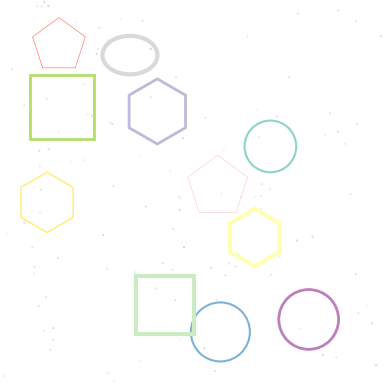[{"shape": "circle", "thickness": 1.5, "radius": 0.34, "center": [0.702, 0.62]}, {"shape": "hexagon", "thickness": 3, "radius": 0.37, "center": [0.662, 0.383]}, {"shape": "hexagon", "thickness": 2, "radius": 0.42, "center": [0.409, 0.711]}, {"shape": "pentagon", "thickness": 0.5, "radius": 0.36, "center": [0.153, 0.882]}, {"shape": "circle", "thickness": 1.5, "radius": 0.38, "center": [0.572, 0.138]}, {"shape": "square", "thickness": 2, "radius": 0.42, "center": [0.162, 0.721]}, {"shape": "pentagon", "thickness": 0.5, "radius": 0.41, "center": [0.566, 0.515]}, {"shape": "oval", "thickness": 3, "radius": 0.36, "center": [0.338, 0.857]}, {"shape": "circle", "thickness": 2, "radius": 0.39, "center": [0.802, 0.17]}, {"shape": "square", "thickness": 3, "radius": 0.38, "center": [0.43, 0.209]}, {"shape": "hexagon", "thickness": 1, "radius": 0.39, "center": [0.122, 0.474]}]